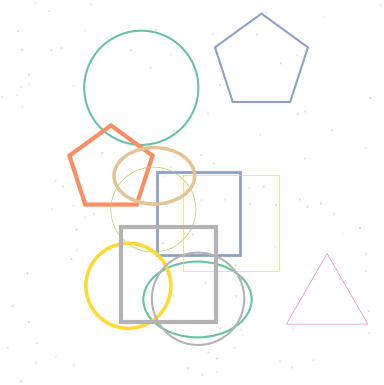[{"shape": "oval", "thickness": 1.5, "radius": 0.7, "center": [0.513, 0.222]}, {"shape": "circle", "thickness": 1.5, "radius": 0.74, "center": [0.367, 0.772]}, {"shape": "pentagon", "thickness": 3, "radius": 0.57, "center": [0.288, 0.561]}, {"shape": "pentagon", "thickness": 1.5, "radius": 0.63, "center": [0.679, 0.838]}, {"shape": "square", "thickness": 2, "radius": 0.54, "center": [0.516, 0.445]}, {"shape": "triangle", "thickness": 0.5, "radius": 0.61, "center": [0.85, 0.219]}, {"shape": "circle", "thickness": 0.5, "radius": 0.55, "center": [0.398, 0.456]}, {"shape": "square", "thickness": 0.5, "radius": 0.62, "center": [0.6, 0.42]}, {"shape": "circle", "thickness": 2.5, "radius": 0.55, "center": [0.333, 0.258]}, {"shape": "oval", "thickness": 2.5, "radius": 0.52, "center": [0.401, 0.543]}, {"shape": "square", "thickness": 3, "radius": 0.62, "center": [0.438, 0.286]}, {"shape": "circle", "thickness": 1.5, "radius": 0.6, "center": [0.514, 0.224]}]